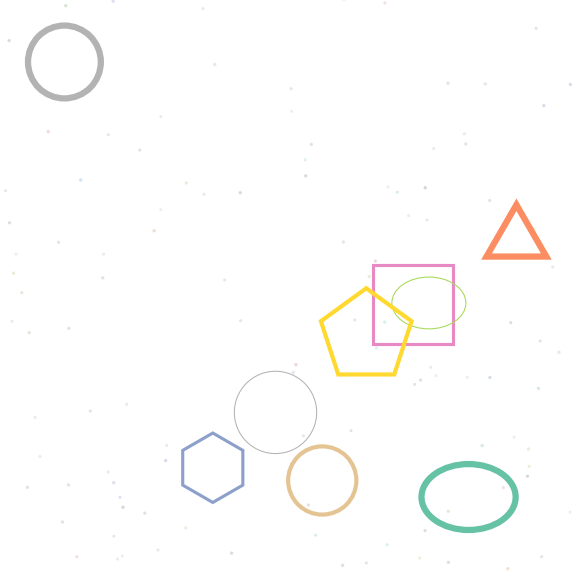[{"shape": "oval", "thickness": 3, "radius": 0.41, "center": [0.811, 0.138]}, {"shape": "triangle", "thickness": 3, "radius": 0.3, "center": [0.894, 0.585]}, {"shape": "hexagon", "thickness": 1.5, "radius": 0.3, "center": [0.368, 0.189]}, {"shape": "square", "thickness": 1.5, "radius": 0.34, "center": [0.715, 0.473]}, {"shape": "oval", "thickness": 0.5, "radius": 0.32, "center": [0.743, 0.475]}, {"shape": "pentagon", "thickness": 2, "radius": 0.41, "center": [0.634, 0.417]}, {"shape": "circle", "thickness": 2, "radius": 0.3, "center": [0.558, 0.167]}, {"shape": "circle", "thickness": 3, "radius": 0.32, "center": [0.112, 0.892]}, {"shape": "circle", "thickness": 0.5, "radius": 0.36, "center": [0.477, 0.285]}]